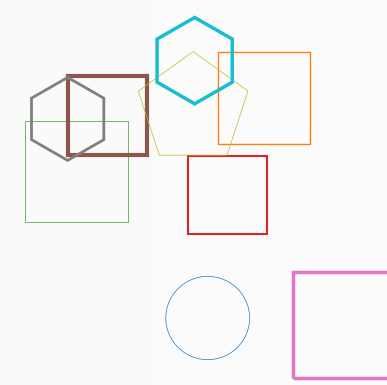[{"shape": "circle", "thickness": 0.5, "radius": 0.54, "center": [0.536, 0.174]}, {"shape": "square", "thickness": 1, "radius": 0.59, "center": [0.681, 0.746]}, {"shape": "square", "thickness": 0.5, "radius": 0.66, "center": [0.198, 0.554]}, {"shape": "square", "thickness": 1.5, "radius": 0.51, "center": [0.588, 0.494]}, {"shape": "square", "thickness": 3, "radius": 0.51, "center": [0.277, 0.699]}, {"shape": "square", "thickness": 2.5, "radius": 0.68, "center": [0.891, 0.156]}, {"shape": "hexagon", "thickness": 2, "radius": 0.54, "center": [0.175, 0.691]}, {"shape": "pentagon", "thickness": 0.5, "radius": 0.74, "center": [0.498, 0.717]}, {"shape": "hexagon", "thickness": 2.5, "radius": 0.56, "center": [0.502, 0.843]}]